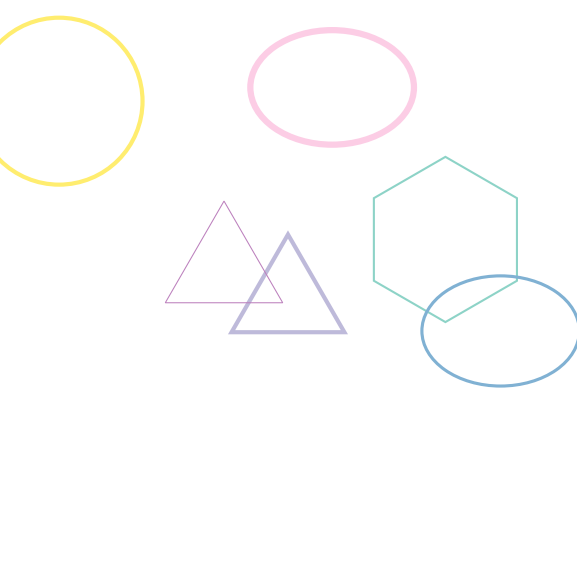[{"shape": "hexagon", "thickness": 1, "radius": 0.72, "center": [0.771, 0.584]}, {"shape": "triangle", "thickness": 2, "radius": 0.56, "center": [0.499, 0.48]}, {"shape": "oval", "thickness": 1.5, "radius": 0.68, "center": [0.867, 0.426]}, {"shape": "oval", "thickness": 3, "radius": 0.71, "center": [0.575, 0.848]}, {"shape": "triangle", "thickness": 0.5, "radius": 0.59, "center": [0.388, 0.534]}, {"shape": "circle", "thickness": 2, "radius": 0.72, "center": [0.102, 0.824]}]